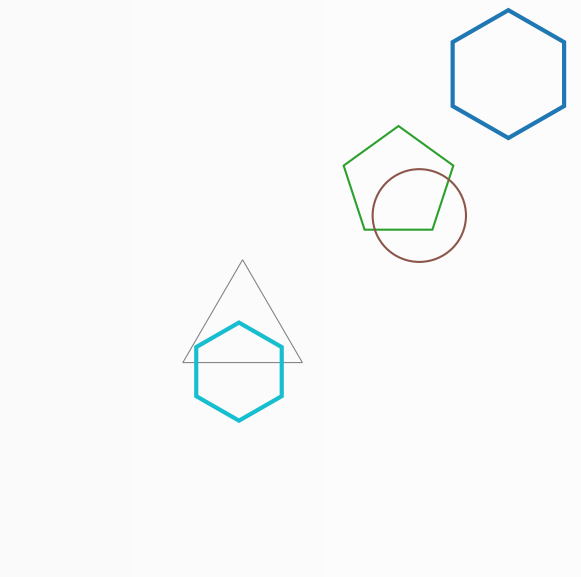[{"shape": "hexagon", "thickness": 2, "radius": 0.55, "center": [0.875, 0.871]}, {"shape": "pentagon", "thickness": 1, "radius": 0.5, "center": [0.686, 0.682]}, {"shape": "circle", "thickness": 1, "radius": 0.4, "center": [0.721, 0.626]}, {"shape": "triangle", "thickness": 0.5, "radius": 0.59, "center": [0.417, 0.431]}, {"shape": "hexagon", "thickness": 2, "radius": 0.42, "center": [0.411, 0.356]}]